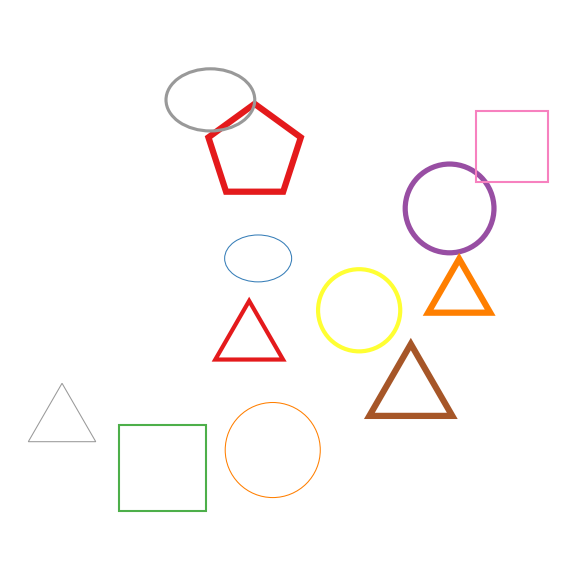[{"shape": "triangle", "thickness": 2, "radius": 0.34, "center": [0.431, 0.41]}, {"shape": "pentagon", "thickness": 3, "radius": 0.42, "center": [0.441, 0.735]}, {"shape": "oval", "thickness": 0.5, "radius": 0.29, "center": [0.447, 0.552]}, {"shape": "square", "thickness": 1, "radius": 0.37, "center": [0.281, 0.188]}, {"shape": "circle", "thickness": 2.5, "radius": 0.38, "center": [0.779, 0.638]}, {"shape": "triangle", "thickness": 3, "radius": 0.31, "center": [0.795, 0.489]}, {"shape": "circle", "thickness": 0.5, "radius": 0.41, "center": [0.472, 0.22]}, {"shape": "circle", "thickness": 2, "radius": 0.36, "center": [0.622, 0.462]}, {"shape": "triangle", "thickness": 3, "radius": 0.41, "center": [0.711, 0.32]}, {"shape": "square", "thickness": 1, "radius": 0.31, "center": [0.887, 0.746]}, {"shape": "triangle", "thickness": 0.5, "radius": 0.34, "center": [0.107, 0.268]}, {"shape": "oval", "thickness": 1.5, "radius": 0.38, "center": [0.364, 0.826]}]